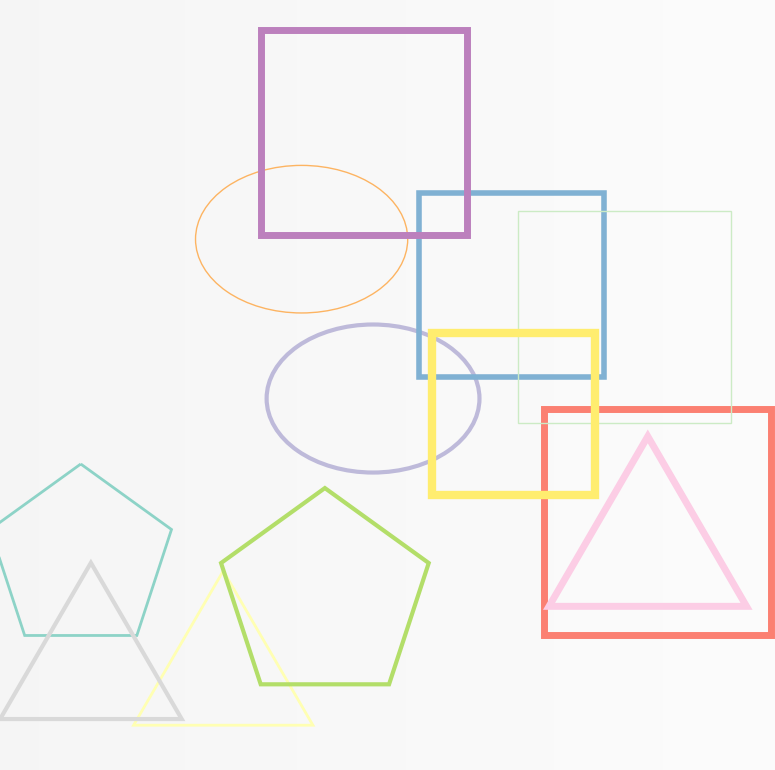[{"shape": "pentagon", "thickness": 1, "radius": 0.62, "center": [0.104, 0.274]}, {"shape": "triangle", "thickness": 1, "radius": 0.67, "center": [0.288, 0.125]}, {"shape": "oval", "thickness": 1.5, "radius": 0.69, "center": [0.481, 0.482]}, {"shape": "square", "thickness": 2.5, "radius": 0.73, "center": [0.848, 0.322]}, {"shape": "square", "thickness": 2, "radius": 0.6, "center": [0.66, 0.629]}, {"shape": "oval", "thickness": 0.5, "radius": 0.68, "center": [0.389, 0.689]}, {"shape": "pentagon", "thickness": 1.5, "radius": 0.7, "center": [0.419, 0.225]}, {"shape": "triangle", "thickness": 2.5, "radius": 0.74, "center": [0.836, 0.286]}, {"shape": "triangle", "thickness": 1.5, "radius": 0.68, "center": [0.117, 0.134]}, {"shape": "square", "thickness": 2.5, "radius": 0.66, "center": [0.47, 0.828]}, {"shape": "square", "thickness": 0.5, "radius": 0.69, "center": [0.806, 0.588]}, {"shape": "square", "thickness": 3, "radius": 0.53, "center": [0.663, 0.462]}]